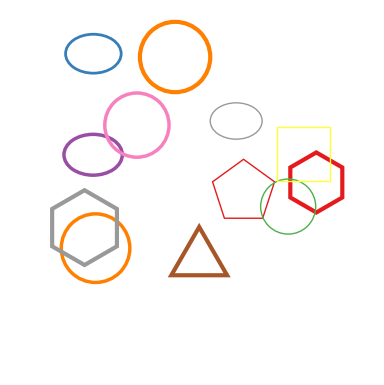[{"shape": "hexagon", "thickness": 3, "radius": 0.39, "center": [0.822, 0.526]}, {"shape": "pentagon", "thickness": 1, "radius": 0.42, "center": [0.633, 0.502]}, {"shape": "oval", "thickness": 2, "radius": 0.36, "center": [0.243, 0.861]}, {"shape": "circle", "thickness": 1, "radius": 0.36, "center": [0.748, 0.463]}, {"shape": "oval", "thickness": 2.5, "radius": 0.38, "center": [0.242, 0.598]}, {"shape": "circle", "thickness": 3, "radius": 0.46, "center": [0.455, 0.852]}, {"shape": "circle", "thickness": 2.5, "radius": 0.45, "center": [0.248, 0.355]}, {"shape": "square", "thickness": 1, "radius": 0.35, "center": [0.788, 0.6]}, {"shape": "triangle", "thickness": 3, "radius": 0.42, "center": [0.517, 0.327]}, {"shape": "circle", "thickness": 2.5, "radius": 0.42, "center": [0.356, 0.675]}, {"shape": "hexagon", "thickness": 3, "radius": 0.49, "center": [0.22, 0.409]}, {"shape": "oval", "thickness": 1, "radius": 0.34, "center": [0.613, 0.686]}]